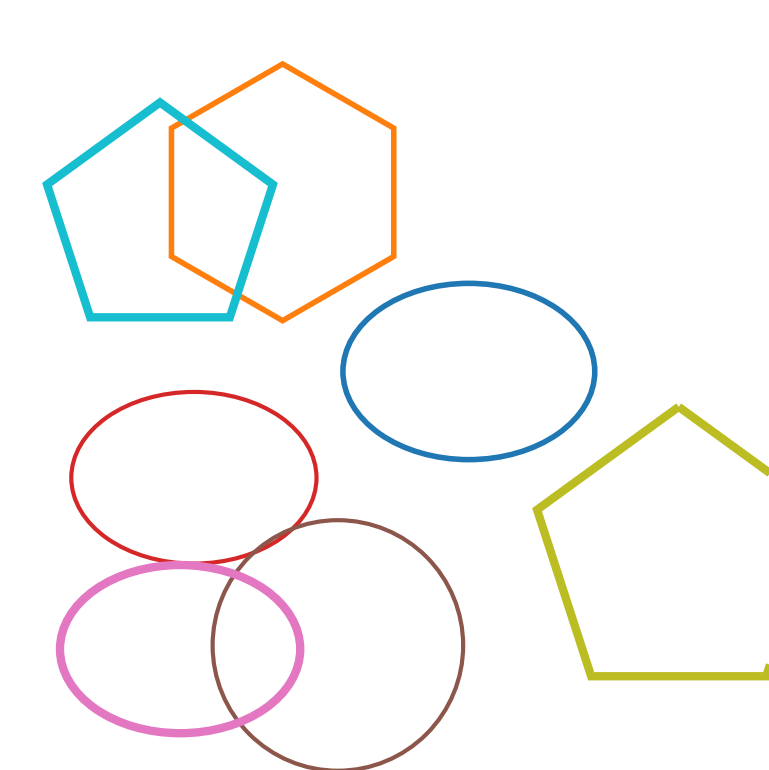[{"shape": "oval", "thickness": 2, "radius": 0.82, "center": [0.609, 0.518]}, {"shape": "hexagon", "thickness": 2, "radius": 0.83, "center": [0.367, 0.75]}, {"shape": "oval", "thickness": 1.5, "radius": 0.8, "center": [0.252, 0.38]}, {"shape": "circle", "thickness": 1.5, "radius": 0.81, "center": [0.439, 0.162]}, {"shape": "oval", "thickness": 3, "radius": 0.78, "center": [0.234, 0.157]}, {"shape": "pentagon", "thickness": 3, "radius": 0.97, "center": [0.881, 0.278]}, {"shape": "pentagon", "thickness": 3, "radius": 0.77, "center": [0.208, 0.713]}]